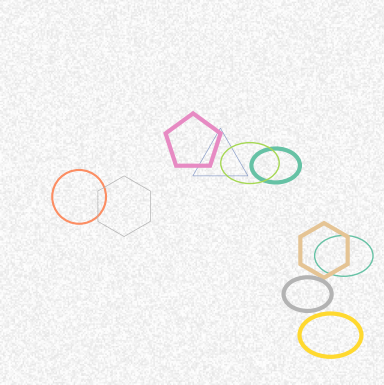[{"shape": "oval", "thickness": 1, "radius": 0.38, "center": [0.893, 0.335]}, {"shape": "oval", "thickness": 3, "radius": 0.32, "center": [0.716, 0.57]}, {"shape": "circle", "thickness": 1.5, "radius": 0.35, "center": [0.205, 0.489]}, {"shape": "triangle", "thickness": 0.5, "radius": 0.41, "center": [0.572, 0.585]}, {"shape": "pentagon", "thickness": 3, "radius": 0.38, "center": [0.502, 0.63]}, {"shape": "oval", "thickness": 1, "radius": 0.38, "center": [0.649, 0.576]}, {"shape": "oval", "thickness": 3, "radius": 0.4, "center": [0.858, 0.129]}, {"shape": "hexagon", "thickness": 3, "radius": 0.35, "center": [0.842, 0.35]}, {"shape": "hexagon", "thickness": 0.5, "radius": 0.39, "center": [0.322, 0.464]}, {"shape": "oval", "thickness": 3, "radius": 0.31, "center": [0.799, 0.236]}]